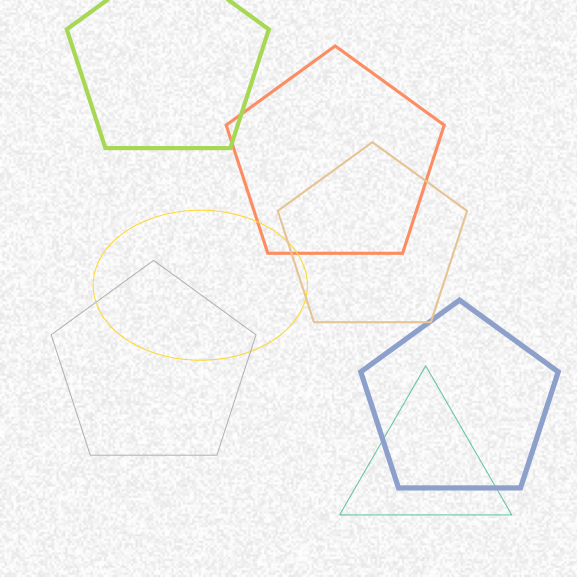[{"shape": "triangle", "thickness": 0.5, "radius": 0.86, "center": [0.737, 0.194]}, {"shape": "pentagon", "thickness": 1.5, "radius": 0.99, "center": [0.58, 0.721]}, {"shape": "pentagon", "thickness": 2.5, "radius": 0.9, "center": [0.796, 0.3]}, {"shape": "pentagon", "thickness": 2, "radius": 0.92, "center": [0.291, 0.891]}, {"shape": "oval", "thickness": 0.5, "radius": 0.93, "center": [0.347, 0.505]}, {"shape": "pentagon", "thickness": 1, "radius": 0.86, "center": [0.645, 0.581]}, {"shape": "pentagon", "thickness": 0.5, "radius": 0.93, "center": [0.266, 0.362]}]